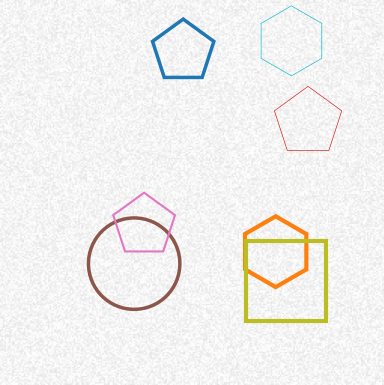[{"shape": "pentagon", "thickness": 2.5, "radius": 0.42, "center": [0.476, 0.867]}, {"shape": "hexagon", "thickness": 3, "radius": 0.46, "center": [0.716, 0.346]}, {"shape": "pentagon", "thickness": 0.5, "radius": 0.46, "center": [0.8, 0.684]}, {"shape": "circle", "thickness": 2.5, "radius": 0.59, "center": [0.348, 0.315]}, {"shape": "pentagon", "thickness": 1.5, "radius": 0.42, "center": [0.374, 0.415]}, {"shape": "square", "thickness": 3, "radius": 0.52, "center": [0.743, 0.27]}, {"shape": "hexagon", "thickness": 0.5, "radius": 0.45, "center": [0.757, 0.894]}]